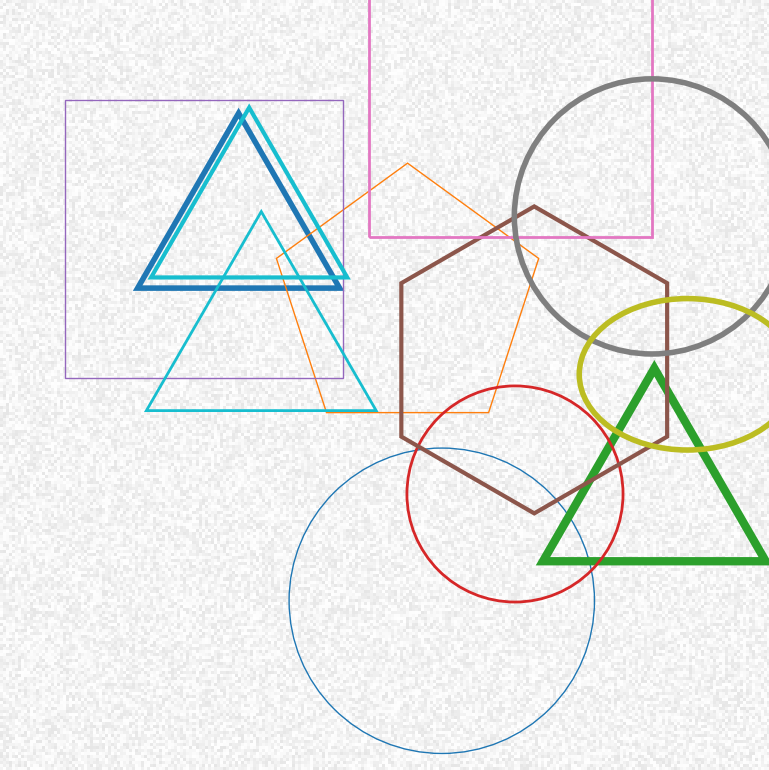[{"shape": "triangle", "thickness": 2, "radius": 0.76, "center": [0.31, 0.702]}, {"shape": "circle", "thickness": 0.5, "radius": 0.99, "center": [0.574, 0.22]}, {"shape": "pentagon", "thickness": 0.5, "radius": 0.9, "center": [0.529, 0.609]}, {"shape": "triangle", "thickness": 3, "radius": 0.84, "center": [0.85, 0.355]}, {"shape": "circle", "thickness": 1, "radius": 0.7, "center": [0.669, 0.358]}, {"shape": "square", "thickness": 0.5, "radius": 0.9, "center": [0.265, 0.69]}, {"shape": "hexagon", "thickness": 1.5, "radius": 1.0, "center": [0.694, 0.533]}, {"shape": "square", "thickness": 1, "radius": 0.92, "center": [0.663, 0.876]}, {"shape": "circle", "thickness": 2, "radius": 0.89, "center": [0.847, 0.719]}, {"shape": "oval", "thickness": 2, "radius": 0.7, "center": [0.893, 0.514]}, {"shape": "triangle", "thickness": 1.5, "radius": 0.74, "center": [0.324, 0.713]}, {"shape": "triangle", "thickness": 1, "radius": 0.86, "center": [0.339, 0.553]}]